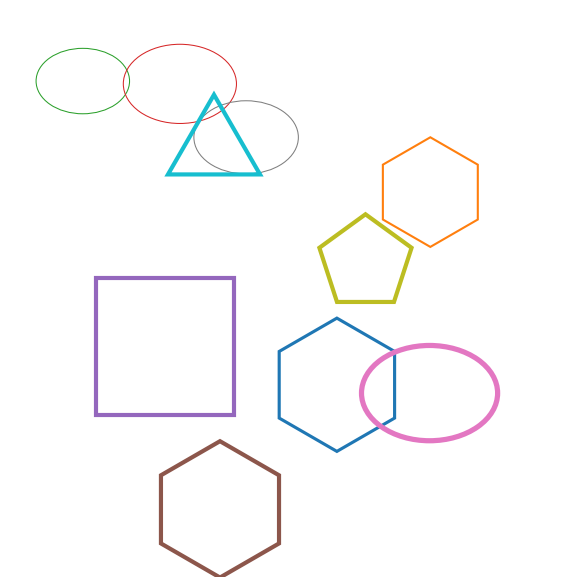[{"shape": "hexagon", "thickness": 1.5, "radius": 0.58, "center": [0.583, 0.333]}, {"shape": "hexagon", "thickness": 1, "radius": 0.47, "center": [0.745, 0.666]}, {"shape": "oval", "thickness": 0.5, "radius": 0.4, "center": [0.143, 0.859]}, {"shape": "oval", "thickness": 0.5, "radius": 0.49, "center": [0.311, 0.854]}, {"shape": "square", "thickness": 2, "radius": 0.6, "center": [0.286, 0.399]}, {"shape": "hexagon", "thickness": 2, "radius": 0.59, "center": [0.381, 0.117]}, {"shape": "oval", "thickness": 2.5, "radius": 0.59, "center": [0.744, 0.318]}, {"shape": "oval", "thickness": 0.5, "radius": 0.45, "center": [0.426, 0.761]}, {"shape": "pentagon", "thickness": 2, "radius": 0.42, "center": [0.633, 0.544]}, {"shape": "triangle", "thickness": 2, "radius": 0.46, "center": [0.371, 0.743]}]